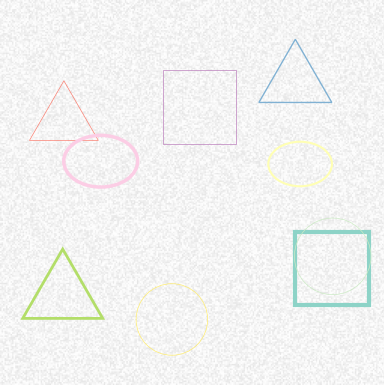[{"shape": "square", "thickness": 3, "radius": 0.48, "center": [0.862, 0.303]}, {"shape": "oval", "thickness": 1.5, "radius": 0.41, "center": [0.78, 0.574]}, {"shape": "triangle", "thickness": 0.5, "radius": 0.52, "center": [0.166, 0.687]}, {"shape": "triangle", "thickness": 1, "radius": 0.55, "center": [0.767, 0.789]}, {"shape": "triangle", "thickness": 2, "radius": 0.6, "center": [0.163, 0.233]}, {"shape": "oval", "thickness": 2.5, "radius": 0.48, "center": [0.262, 0.581]}, {"shape": "square", "thickness": 0.5, "radius": 0.48, "center": [0.519, 0.722]}, {"shape": "circle", "thickness": 0.5, "radius": 0.5, "center": [0.864, 0.334]}, {"shape": "circle", "thickness": 0.5, "radius": 0.46, "center": [0.446, 0.17]}]